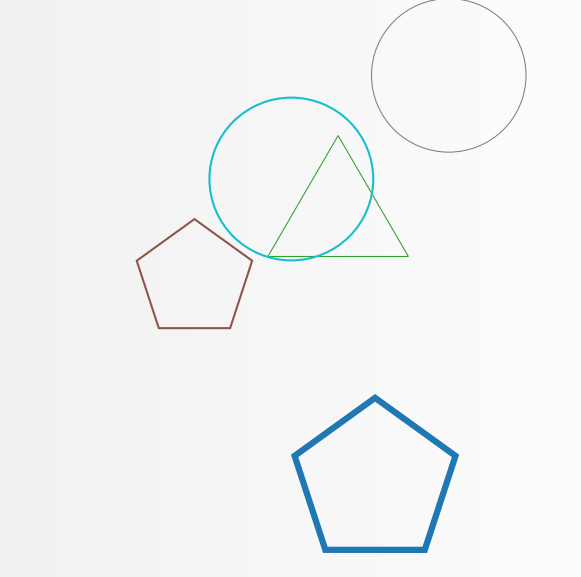[{"shape": "pentagon", "thickness": 3, "radius": 0.73, "center": [0.645, 0.165]}, {"shape": "triangle", "thickness": 0.5, "radius": 0.7, "center": [0.582, 0.625]}, {"shape": "pentagon", "thickness": 1, "radius": 0.52, "center": [0.335, 0.515]}, {"shape": "circle", "thickness": 0.5, "radius": 0.66, "center": [0.772, 0.869]}, {"shape": "circle", "thickness": 1, "radius": 0.7, "center": [0.501, 0.689]}]